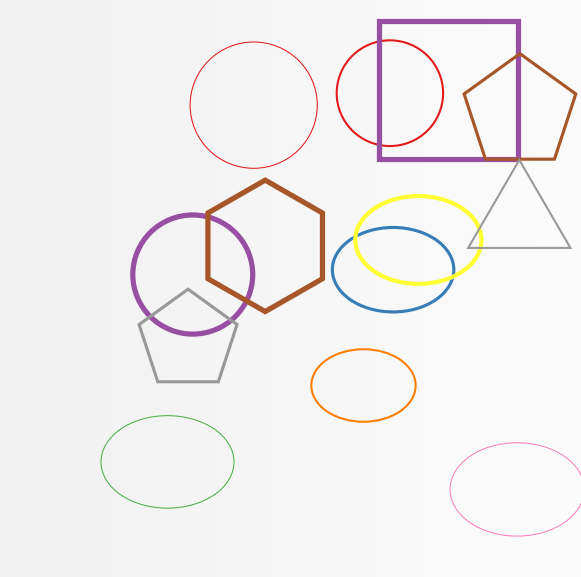[{"shape": "circle", "thickness": 1, "radius": 0.46, "center": [0.671, 0.838]}, {"shape": "circle", "thickness": 0.5, "radius": 0.55, "center": [0.436, 0.817]}, {"shape": "oval", "thickness": 1.5, "radius": 0.52, "center": [0.676, 0.532]}, {"shape": "oval", "thickness": 0.5, "radius": 0.57, "center": [0.288, 0.199]}, {"shape": "circle", "thickness": 2.5, "radius": 0.52, "center": [0.332, 0.524]}, {"shape": "square", "thickness": 2.5, "radius": 0.6, "center": [0.771, 0.844]}, {"shape": "oval", "thickness": 1, "radius": 0.45, "center": [0.625, 0.332]}, {"shape": "oval", "thickness": 2, "radius": 0.54, "center": [0.72, 0.584]}, {"shape": "pentagon", "thickness": 1.5, "radius": 0.51, "center": [0.895, 0.805]}, {"shape": "hexagon", "thickness": 2.5, "radius": 0.57, "center": [0.456, 0.573]}, {"shape": "oval", "thickness": 0.5, "radius": 0.58, "center": [0.89, 0.152]}, {"shape": "pentagon", "thickness": 1.5, "radius": 0.44, "center": [0.324, 0.41]}, {"shape": "triangle", "thickness": 1, "radius": 0.51, "center": [0.893, 0.621]}]